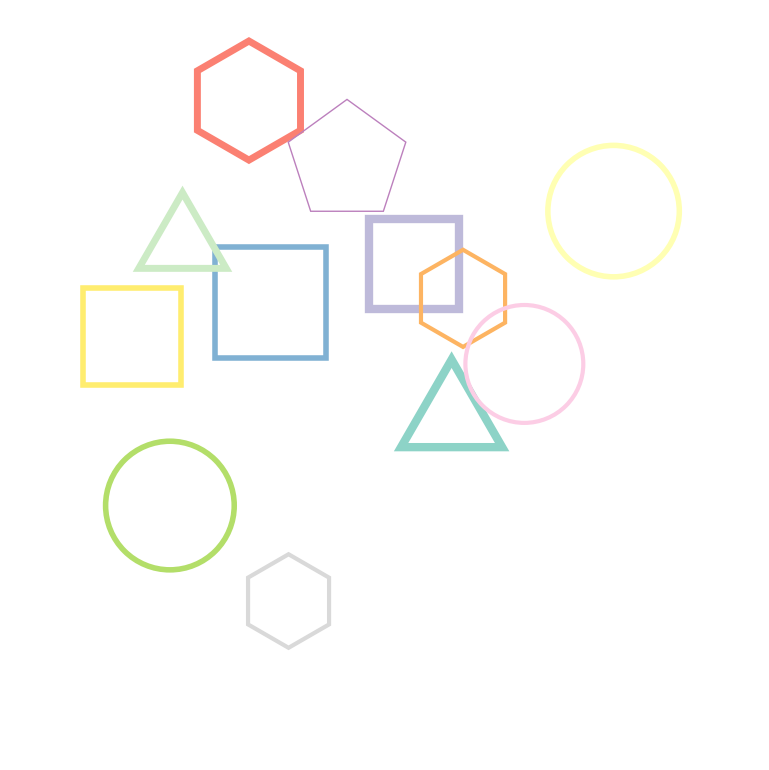[{"shape": "triangle", "thickness": 3, "radius": 0.38, "center": [0.586, 0.457]}, {"shape": "circle", "thickness": 2, "radius": 0.43, "center": [0.797, 0.726]}, {"shape": "square", "thickness": 3, "radius": 0.29, "center": [0.537, 0.658]}, {"shape": "hexagon", "thickness": 2.5, "radius": 0.39, "center": [0.323, 0.869]}, {"shape": "square", "thickness": 2, "radius": 0.36, "center": [0.351, 0.607]}, {"shape": "hexagon", "thickness": 1.5, "radius": 0.32, "center": [0.601, 0.613]}, {"shape": "circle", "thickness": 2, "radius": 0.42, "center": [0.221, 0.343]}, {"shape": "circle", "thickness": 1.5, "radius": 0.38, "center": [0.681, 0.527]}, {"shape": "hexagon", "thickness": 1.5, "radius": 0.3, "center": [0.375, 0.219]}, {"shape": "pentagon", "thickness": 0.5, "radius": 0.4, "center": [0.451, 0.791]}, {"shape": "triangle", "thickness": 2.5, "radius": 0.33, "center": [0.237, 0.684]}, {"shape": "square", "thickness": 2, "radius": 0.32, "center": [0.171, 0.563]}]